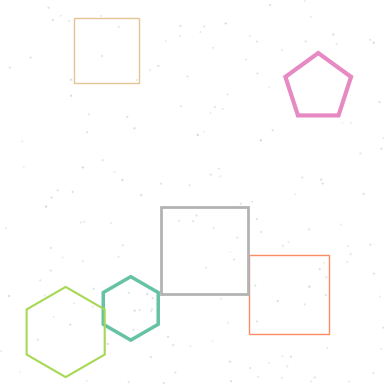[{"shape": "hexagon", "thickness": 2.5, "radius": 0.41, "center": [0.34, 0.199]}, {"shape": "square", "thickness": 1, "radius": 0.52, "center": [0.751, 0.235]}, {"shape": "pentagon", "thickness": 3, "radius": 0.45, "center": [0.827, 0.773]}, {"shape": "hexagon", "thickness": 1.5, "radius": 0.59, "center": [0.171, 0.138]}, {"shape": "square", "thickness": 1, "radius": 0.42, "center": [0.276, 0.868]}, {"shape": "square", "thickness": 2, "radius": 0.57, "center": [0.531, 0.35]}]